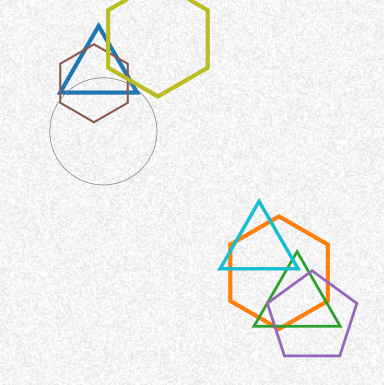[{"shape": "triangle", "thickness": 3, "radius": 0.58, "center": [0.256, 0.817]}, {"shape": "hexagon", "thickness": 3, "radius": 0.73, "center": [0.725, 0.292]}, {"shape": "triangle", "thickness": 2, "radius": 0.65, "center": [0.772, 0.217]}, {"shape": "pentagon", "thickness": 2, "radius": 0.61, "center": [0.811, 0.174]}, {"shape": "hexagon", "thickness": 1.5, "radius": 0.51, "center": [0.244, 0.784]}, {"shape": "circle", "thickness": 0.5, "radius": 0.7, "center": [0.269, 0.659]}, {"shape": "hexagon", "thickness": 3, "radius": 0.75, "center": [0.41, 0.899]}, {"shape": "triangle", "thickness": 2.5, "radius": 0.58, "center": [0.673, 0.36]}]